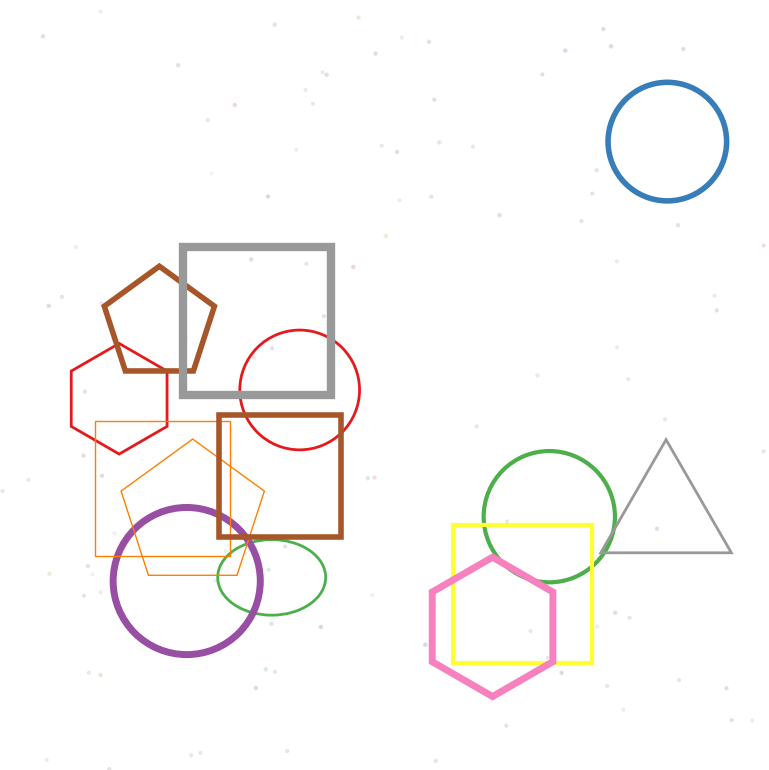[{"shape": "circle", "thickness": 1, "radius": 0.39, "center": [0.389, 0.494]}, {"shape": "hexagon", "thickness": 1, "radius": 0.36, "center": [0.155, 0.482]}, {"shape": "circle", "thickness": 2, "radius": 0.38, "center": [0.867, 0.816]}, {"shape": "oval", "thickness": 1, "radius": 0.35, "center": [0.353, 0.25]}, {"shape": "circle", "thickness": 1.5, "radius": 0.43, "center": [0.713, 0.329]}, {"shape": "circle", "thickness": 2.5, "radius": 0.48, "center": [0.242, 0.245]}, {"shape": "pentagon", "thickness": 0.5, "radius": 0.49, "center": [0.25, 0.332]}, {"shape": "square", "thickness": 0.5, "radius": 0.44, "center": [0.211, 0.365]}, {"shape": "square", "thickness": 1.5, "radius": 0.45, "center": [0.679, 0.229]}, {"shape": "pentagon", "thickness": 2, "radius": 0.38, "center": [0.207, 0.579]}, {"shape": "square", "thickness": 2, "radius": 0.4, "center": [0.363, 0.381]}, {"shape": "hexagon", "thickness": 2.5, "radius": 0.45, "center": [0.64, 0.186]}, {"shape": "triangle", "thickness": 1, "radius": 0.49, "center": [0.865, 0.331]}, {"shape": "square", "thickness": 3, "radius": 0.48, "center": [0.334, 0.583]}]